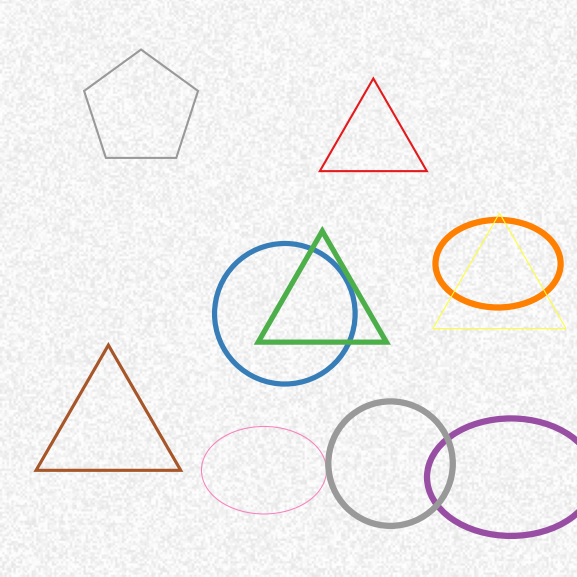[{"shape": "triangle", "thickness": 1, "radius": 0.53, "center": [0.646, 0.756]}, {"shape": "circle", "thickness": 2.5, "radius": 0.61, "center": [0.493, 0.456]}, {"shape": "triangle", "thickness": 2.5, "radius": 0.64, "center": [0.558, 0.471]}, {"shape": "oval", "thickness": 3, "radius": 0.73, "center": [0.885, 0.173]}, {"shape": "oval", "thickness": 3, "radius": 0.54, "center": [0.862, 0.543]}, {"shape": "triangle", "thickness": 0.5, "radius": 0.67, "center": [0.865, 0.497]}, {"shape": "triangle", "thickness": 1.5, "radius": 0.72, "center": [0.188, 0.257]}, {"shape": "oval", "thickness": 0.5, "radius": 0.54, "center": [0.457, 0.185]}, {"shape": "pentagon", "thickness": 1, "radius": 0.52, "center": [0.244, 0.81]}, {"shape": "circle", "thickness": 3, "radius": 0.54, "center": [0.676, 0.196]}]